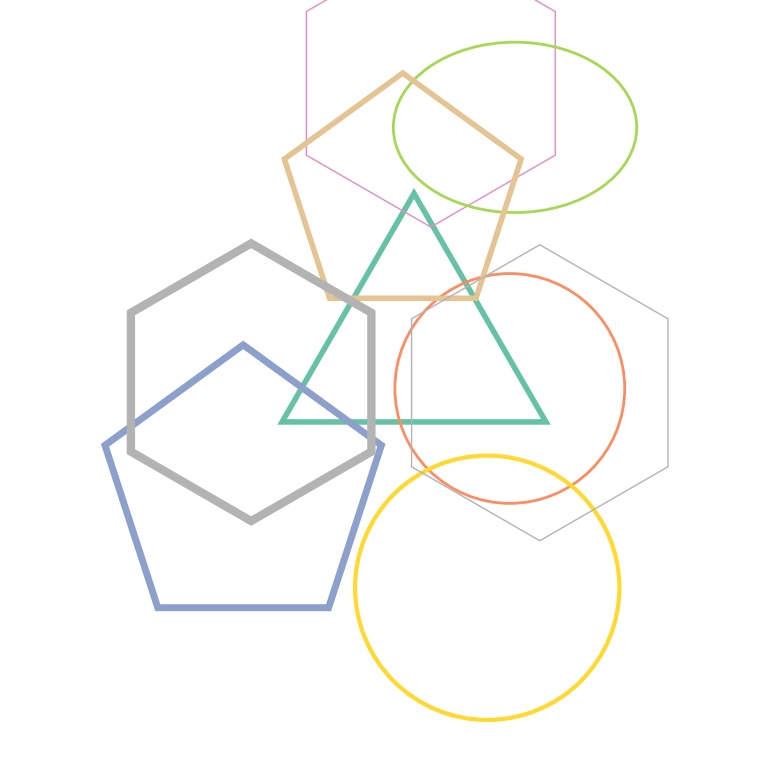[{"shape": "triangle", "thickness": 2, "radius": 0.99, "center": [0.538, 0.551]}, {"shape": "circle", "thickness": 1, "radius": 0.75, "center": [0.662, 0.496]}, {"shape": "pentagon", "thickness": 2.5, "radius": 0.94, "center": [0.316, 0.363]}, {"shape": "hexagon", "thickness": 0.5, "radius": 0.93, "center": [0.559, 0.892]}, {"shape": "oval", "thickness": 1, "radius": 0.79, "center": [0.669, 0.835]}, {"shape": "circle", "thickness": 1.5, "radius": 0.86, "center": [0.633, 0.237]}, {"shape": "pentagon", "thickness": 2, "radius": 0.81, "center": [0.523, 0.743]}, {"shape": "hexagon", "thickness": 3, "radius": 0.9, "center": [0.326, 0.504]}, {"shape": "hexagon", "thickness": 0.5, "radius": 0.96, "center": [0.701, 0.49]}]